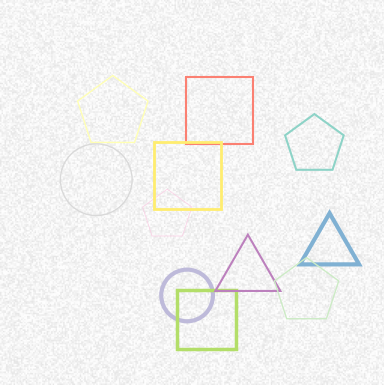[{"shape": "pentagon", "thickness": 1.5, "radius": 0.4, "center": [0.817, 0.624]}, {"shape": "pentagon", "thickness": 1, "radius": 0.48, "center": [0.293, 0.708]}, {"shape": "circle", "thickness": 3, "radius": 0.34, "center": [0.486, 0.233]}, {"shape": "square", "thickness": 1.5, "radius": 0.43, "center": [0.57, 0.714]}, {"shape": "triangle", "thickness": 3, "radius": 0.44, "center": [0.856, 0.358]}, {"shape": "square", "thickness": 2.5, "radius": 0.39, "center": [0.536, 0.171]}, {"shape": "pentagon", "thickness": 0.5, "radius": 0.34, "center": [0.434, 0.441]}, {"shape": "circle", "thickness": 1, "radius": 0.47, "center": [0.25, 0.533]}, {"shape": "triangle", "thickness": 1.5, "radius": 0.49, "center": [0.644, 0.293]}, {"shape": "pentagon", "thickness": 1, "radius": 0.44, "center": [0.796, 0.243]}, {"shape": "square", "thickness": 2, "radius": 0.43, "center": [0.487, 0.545]}]